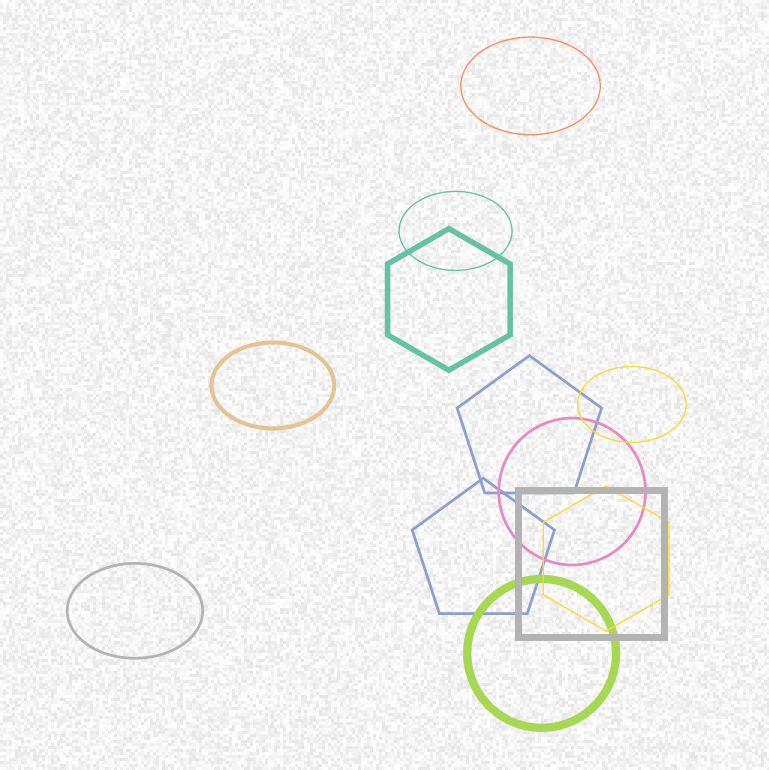[{"shape": "hexagon", "thickness": 2, "radius": 0.46, "center": [0.583, 0.611]}, {"shape": "oval", "thickness": 0.5, "radius": 0.37, "center": [0.592, 0.7]}, {"shape": "oval", "thickness": 0.5, "radius": 0.45, "center": [0.689, 0.888]}, {"shape": "pentagon", "thickness": 1, "radius": 0.49, "center": [0.628, 0.282]}, {"shape": "pentagon", "thickness": 1, "radius": 0.49, "center": [0.688, 0.44]}, {"shape": "circle", "thickness": 1, "radius": 0.48, "center": [0.743, 0.362]}, {"shape": "circle", "thickness": 3, "radius": 0.48, "center": [0.703, 0.151]}, {"shape": "hexagon", "thickness": 0.5, "radius": 0.47, "center": [0.787, 0.275]}, {"shape": "oval", "thickness": 0.5, "radius": 0.35, "center": [0.821, 0.475]}, {"shape": "oval", "thickness": 1.5, "radius": 0.4, "center": [0.354, 0.499]}, {"shape": "square", "thickness": 2.5, "radius": 0.48, "center": [0.768, 0.268]}, {"shape": "oval", "thickness": 1, "radius": 0.44, "center": [0.175, 0.207]}]